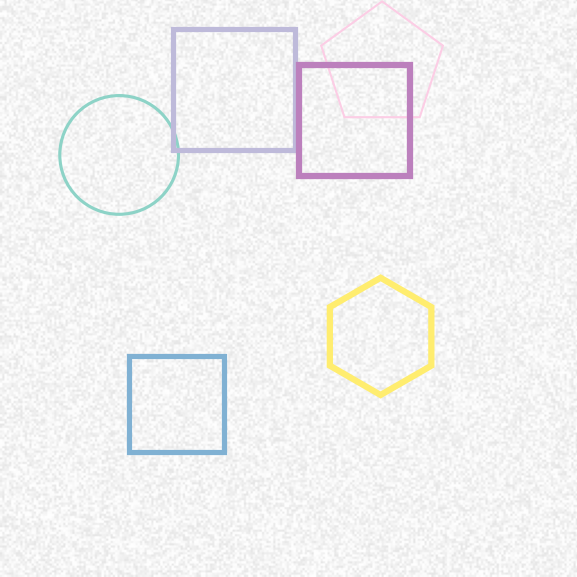[{"shape": "circle", "thickness": 1.5, "radius": 0.51, "center": [0.206, 0.731]}, {"shape": "square", "thickness": 2.5, "radius": 0.53, "center": [0.405, 0.844]}, {"shape": "square", "thickness": 2.5, "radius": 0.41, "center": [0.305, 0.3]}, {"shape": "pentagon", "thickness": 1, "radius": 0.55, "center": [0.662, 0.886]}, {"shape": "square", "thickness": 3, "radius": 0.48, "center": [0.614, 0.79]}, {"shape": "hexagon", "thickness": 3, "radius": 0.51, "center": [0.659, 0.417]}]